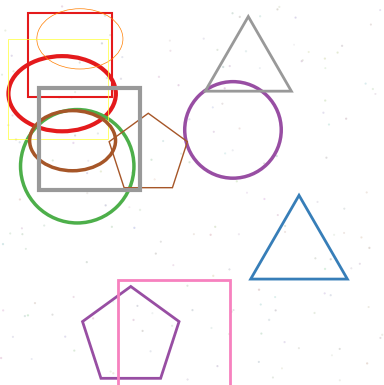[{"shape": "square", "thickness": 1.5, "radius": 0.55, "center": [0.182, 0.857]}, {"shape": "oval", "thickness": 3, "radius": 0.7, "center": [0.161, 0.757]}, {"shape": "triangle", "thickness": 2, "radius": 0.72, "center": [0.777, 0.348]}, {"shape": "circle", "thickness": 2.5, "radius": 0.74, "center": [0.201, 0.568]}, {"shape": "circle", "thickness": 2.5, "radius": 0.63, "center": [0.605, 0.663]}, {"shape": "pentagon", "thickness": 2, "radius": 0.66, "center": [0.34, 0.124]}, {"shape": "oval", "thickness": 0.5, "radius": 0.56, "center": [0.207, 0.899]}, {"shape": "square", "thickness": 0.5, "radius": 0.65, "center": [0.151, 0.769]}, {"shape": "oval", "thickness": 2.5, "radius": 0.56, "center": [0.189, 0.635]}, {"shape": "pentagon", "thickness": 1, "radius": 0.53, "center": [0.385, 0.599]}, {"shape": "square", "thickness": 2, "radius": 0.73, "center": [0.452, 0.128]}, {"shape": "triangle", "thickness": 2, "radius": 0.65, "center": [0.645, 0.828]}, {"shape": "square", "thickness": 3, "radius": 0.66, "center": [0.233, 0.639]}]